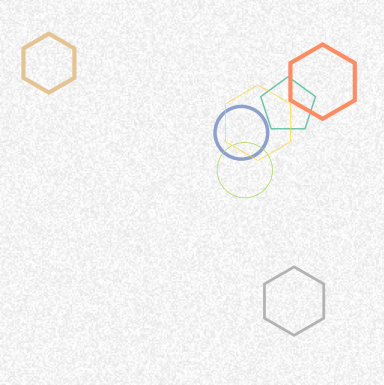[{"shape": "pentagon", "thickness": 1, "radius": 0.37, "center": [0.748, 0.726]}, {"shape": "hexagon", "thickness": 3, "radius": 0.48, "center": [0.838, 0.788]}, {"shape": "circle", "thickness": 2.5, "radius": 0.34, "center": [0.627, 0.655]}, {"shape": "circle", "thickness": 0.5, "radius": 0.36, "center": [0.636, 0.558]}, {"shape": "hexagon", "thickness": 0.5, "radius": 0.49, "center": [0.67, 0.681]}, {"shape": "hexagon", "thickness": 3, "radius": 0.38, "center": [0.127, 0.836]}, {"shape": "hexagon", "thickness": 2, "radius": 0.44, "center": [0.764, 0.218]}]